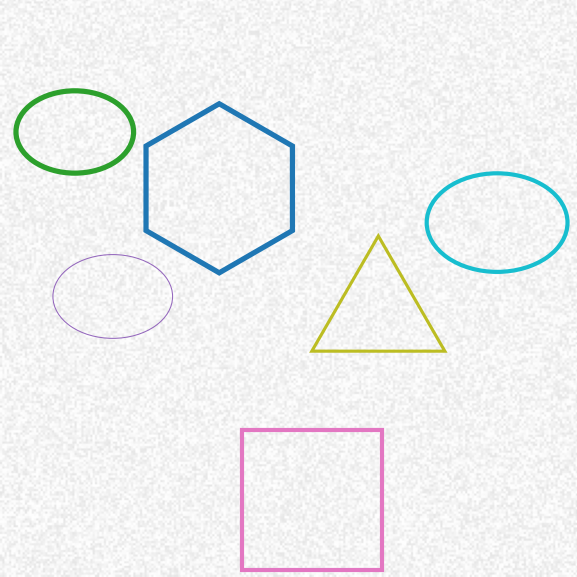[{"shape": "hexagon", "thickness": 2.5, "radius": 0.73, "center": [0.38, 0.673]}, {"shape": "oval", "thickness": 2.5, "radius": 0.51, "center": [0.129, 0.771]}, {"shape": "oval", "thickness": 0.5, "radius": 0.52, "center": [0.195, 0.486]}, {"shape": "square", "thickness": 2, "radius": 0.61, "center": [0.54, 0.134]}, {"shape": "triangle", "thickness": 1.5, "radius": 0.66, "center": [0.655, 0.458]}, {"shape": "oval", "thickness": 2, "radius": 0.61, "center": [0.861, 0.614]}]